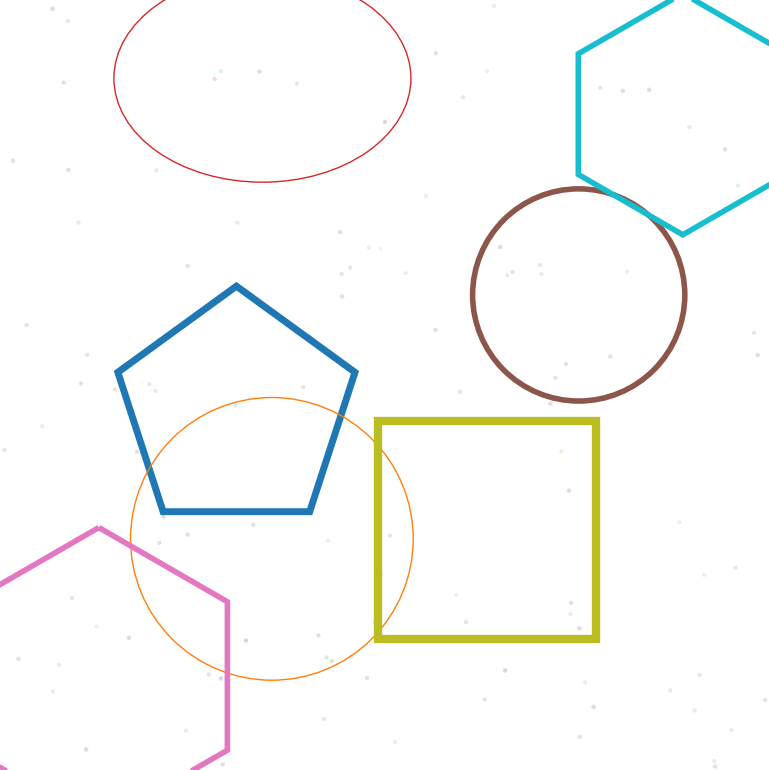[{"shape": "pentagon", "thickness": 2.5, "radius": 0.81, "center": [0.307, 0.466]}, {"shape": "circle", "thickness": 0.5, "radius": 0.92, "center": [0.353, 0.3]}, {"shape": "oval", "thickness": 0.5, "radius": 0.96, "center": [0.341, 0.898]}, {"shape": "circle", "thickness": 2, "radius": 0.69, "center": [0.752, 0.617]}, {"shape": "hexagon", "thickness": 2, "radius": 0.96, "center": [0.128, 0.122]}, {"shape": "square", "thickness": 3, "radius": 0.71, "center": [0.633, 0.311]}, {"shape": "hexagon", "thickness": 2, "radius": 0.78, "center": [0.887, 0.852]}]